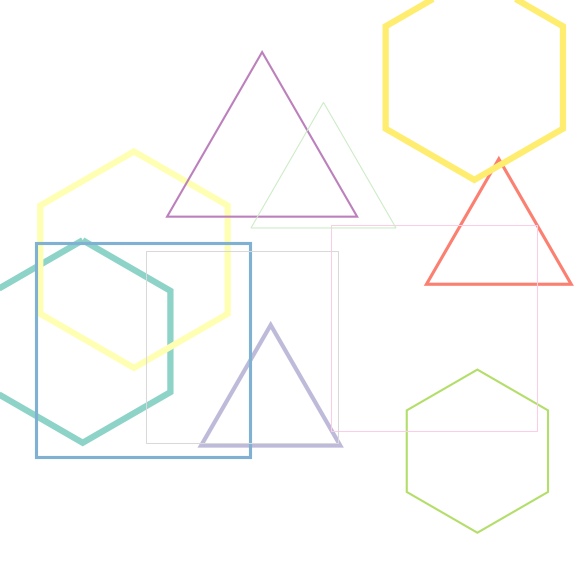[{"shape": "hexagon", "thickness": 3, "radius": 0.88, "center": [0.143, 0.408]}, {"shape": "hexagon", "thickness": 3, "radius": 0.94, "center": [0.232, 0.549]}, {"shape": "triangle", "thickness": 2, "radius": 0.7, "center": [0.469, 0.297]}, {"shape": "triangle", "thickness": 1.5, "radius": 0.72, "center": [0.864, 0.579]}, {"shape": "square", "thickness": 1.5, "radius": 0.93, "center": [0.248, 0.393]}, {"shape": "hexagon", "thickness": 1, "radius": 0.71, "center": [0.827, 0.218]}, {"shape": "square", "thickness": 0.5, "radius": 0.89, "center": [0.751, 0.431]}, {"shape": "square", "thickness": 0.5, "radius": 0.83, "center": [0.419, 0.398]}, {"shape": "triangle", "thickness": 1, "radius": 0.95, "center": [0.454, 0.719]}, {"shape": "triangle", "thickness": 0.5, "radius": 0.72, "center": [0.56, 0.677]}, {"shape": "hexagon", "thickness": 3, "radius": 0.89, "center": [0.821, 0.865]}]